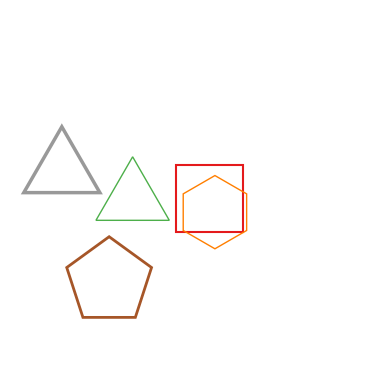[{"shape": "square", "thickness": 1.5, "radius": 0.44, "center": [0.544, 0.484]}, {"shape": "triangle", "thickness": 1, "radius": 0.55, "center": [0.344, 0.483]}, {"shape": "hexagon", "thickness": 1, "radius": 0.48, "center": [0.558, 0.449]}, {"shape": "pentagon", "thickness": 2, "radius": 0.58, "center": [0.283, 0.269]}, {"shape": "triangle", "thickness": 2.5, "radius": 0.57, "center": [0.161, 0.557]}]